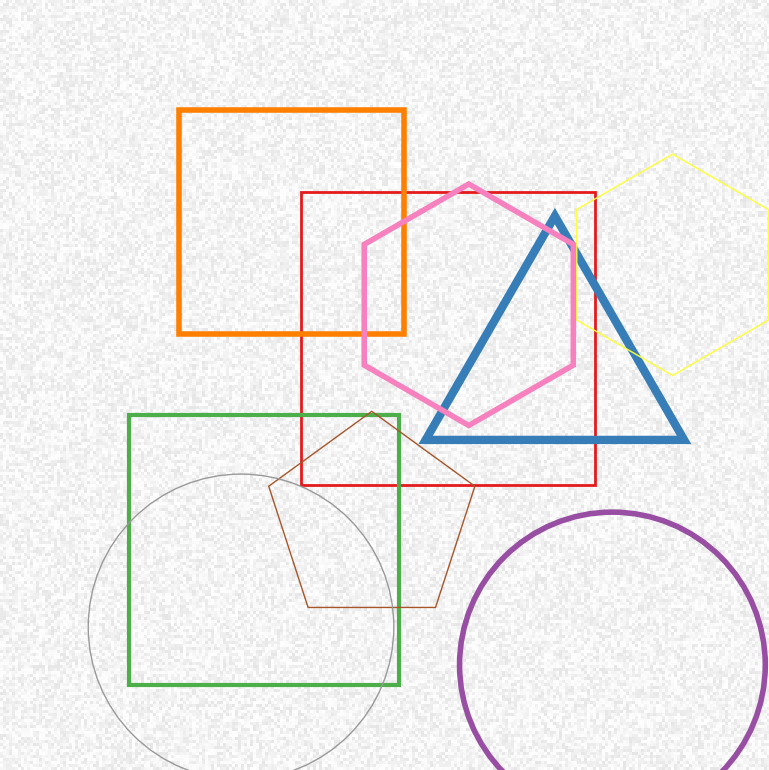[{"shape": "square", "thickness": 1, "radius": 0.95, "center": [0.582, 0.56]}, {"shape": "triangle", "thickness": 3, "radius": 0.97, "center": [0.721, 0.526]}, {"shape": "square", "thickness": 1.5, "radius": 0.88, "center": [0.343, 0.286]}, {"shape": "circle", "thickness": 2, "radius": 0.99, "center": [0.795, 0.136]}, {"shape": "square", "thickness": 2, "radius": 0.73, "center": [0.378, 0.712]}, {"shape": "hexagon", "thickness": 0.5, "radius": 0.72, "center": [0.873, 0.656]}, {"shape": "pentagon", "thickness": 0.5, "radius": 0.7, "center": [0.483, 0.325]}, {"shape": "hexagon", "thickness": 2, "radius": 0.78, "center": [0.609, 0.604]}, {"shape": "circle", "thickness": 0.5, "radius": 0.99, "center": [0.313, 0.186]}]